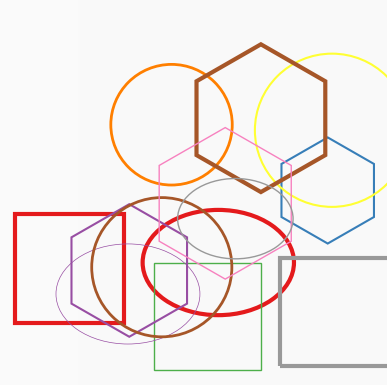[{"shape": "oval", "thickness": 3, "radius": 0.98, "center": [0.563, 0.318]}, {"shape": "square", "thickness": 3, "radius": 0.7, "center": [0.179, 0.303]}, {"shape": "hexagon", "thickness": 1.5, "radius": 0.69, "center": [0.846, 0.505]}, {"shape": "square", "thickness": 1, "radius": 0.69, "center": [0.535, 0.178]}, {"shape": "oval", "thickness": 0.5, "radius": 0.93, "center": [0.33, 0.236]}, {"shape": "hexagon", "thickness": 1.5, "radius": 0.86, "center": [0.334, 0.297]}, {"shape": "circle", "thickness": 2, "radius": 0.78, "center": [0.443, 0.676]}, {"shape": "circle", "thickness": 1.5, "radius": 1.0, "center": [0.857, 0.662]}, {"shape": "hexagon", "thickness": 3, "radius": 0.96, "center": [0.673, 0.693]}, {"shape": "circle", "thickness": 2, "radius": 0.9, "center": [0.418, 0.306]}, {"shape": "hexagon", "thickness": 1, "radius": 0.98, "center": [0.581, 0.472]}, {"shape": "oval", "thickness": 1, "radius": 0.75, "center": [0.607, 0.432]}, {"shape": "square", "thickness": 3, "radius": 0.7, "center": [0.864, 0.189]}]